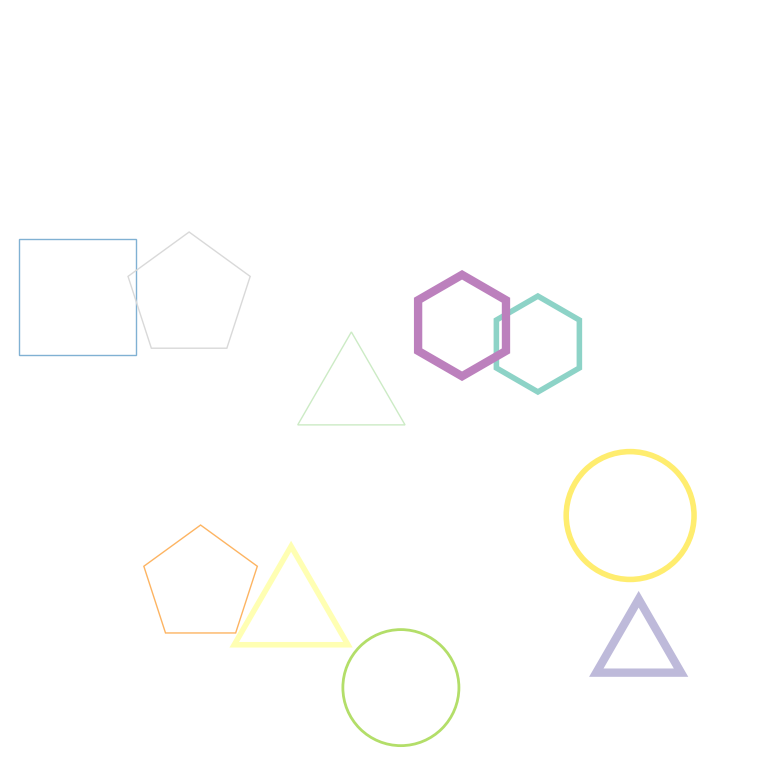[{"shape": "hexagon", "thickness": 2, "radius": 0.31, "center": [0.699, 0.553]}, {"shape": "triangle", "thickness": 2, "radius": 0.43, "center": [0.378, 0.205]}, {"shape": "triangle", "thickness": 3, "radius": 0.32, "center": [0.829, 0.158]}, {"shape": "square", "thickness": 0.5, "radius": 0.38, "center": [0.101, 0.614]}, {"shape": "pentagon", "thickness": 0.5, "radius": 0.39, "center": [0.26, 0.241]}, {"shape": "circle", "thickness": 1, "radius": 0.38, "center": [0.521, 0.107]}, {"shape": "pentagon", "thickness": 0.5, "radius": 0.42, "center": [0.246, 0.615]}, {"shape": "hexagon", "thickness": 3, "radius": 0.33, "center": [0.6, 0.577]}, {"shape": "triangle", "thickness": 0.5, "radius": 0.4, "center": [0.456, 0.488]}, {"shape": "circle", "thickness": 2, "radius": 0.42, "center": [0.818, 0.33]}]